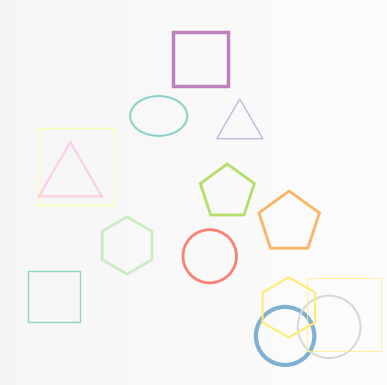[{"shape": "oval", "thickness": 1.5, "radius": 0.37, "center": [0.41, 0.699]}, {"shape": "square", "thickness": 1, "radius": 0.34, "center": [0.139, 0.23]}, {"shape": "square", "thickness": 1, "radius": 0.5, "center": [0.198, 0.568]}, {"shape": "triangle", "thickness": 1, "radius": 0.34, "center": [0.619, 0.674]}, {"shape": "circle", "thickness": 2, "radius": 0.35, "center": [0.541, 0.334]}, {"shape": "circle", "thickness": 3, "radius": 0.38, "center": [0.736, 0.127]}, {"shape": "pentagon", "thickness": 2, "radius": 0.41, "center": [0.746, 0.422]}, {"shape": "pentagon", "thickness": 2, "radius": 0.37, "center": [0.587, 0.501]}, {"shape": "triangle", "thickness": 1.5, "radius": 0.47, "center": [0.182, 0.537]}, {"shape": "circle", "thickness": 1.5, "radius": 0.41, "center": [0.849, 0.151]}, {"shape": "square", "thickness": 2.5, "radius": 0.35, "center": [0.517, 0.847]}, {"shape": "hexagon", "thickness": 2, "radius": 0.37, "center": [0.328, 0.362]}, {"shape": "hexagon", "thickness": 1.5, "radius": 0.39, "center": [0.745, 0.201]}, {"shape": "square", "thickness": 0.5, "radius": 0.47, "center": [0.888, 0.184]}]